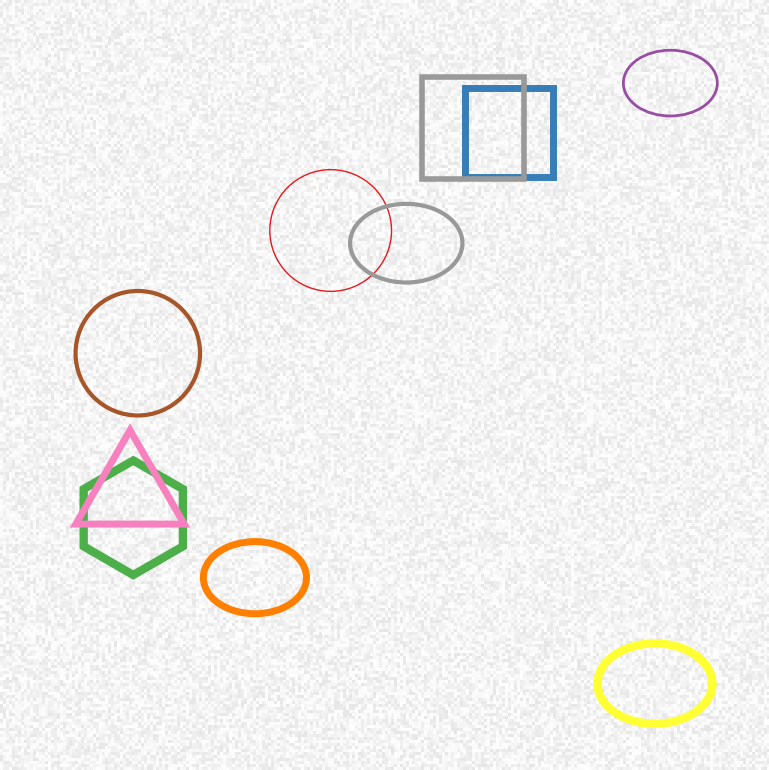[{"shape": "circle", "thickness": 0.5, "radius": 0.4, "center": [0.429, 0.701]}, {"shape": "square", "thickness": 2.5, "radius": 0.29, "center": [0.661, 0.828]}, {"shape": "hexagon", "thickness": 3, "radius": 0.37, "center": [0.173, 0.328]}, {"shape": "oval", "thickness": 1, "radius": 0.3, "center": [0.871, 0.892]}, {"shape": "oval", "thickness": 2.5, "radius": 0.33, "center": [0.331, 0.25]}, {"shape": "oval", "thickness": 3, "radius": 0.37, "center": [0.851, 0.112]}, {"shape": "circle", "thickness": 1.5, "radius": 0.4, "center": [0.179, 0.541]}, {"shape": "triangle", "thickness": 2.5, "radius": 0.41, "center": [0.169, 0.36]}, {"shape": "square", "thickness": 2, "radius": 0.33, "center": [0.614, 0.833]}, {"shape": "oval", "thickness": 1.5, "radius": 0.36, "center": [0.528, 0.684]}]